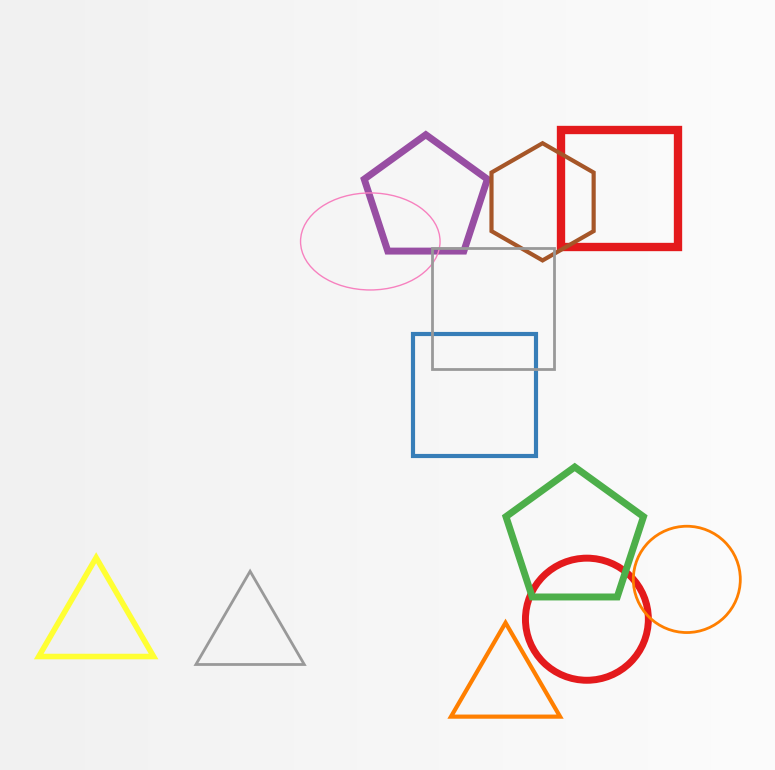[{"shape": "circle", "thickness": 2.5, "radius": 0.4, "center": [0.757, 0.196]}, {"shape": "square", "thickness": 3, "radius": 0.38, "center": [0.8, 0.755]}, {"shape": "square", "thickness": 1.5, "radius": 0.4, "center": [0.612, 0.487]}, {"shape": "pentagon", "thickness": 2.5, "radius": 0.47, "center": [0.742, 0.3]}, {"shape": "pentagon", "thickness": 2.5, "radius": 0.42, "center": [0.549, 0.741]}, {"shape": "circle", "thickness": 1, "radius": 0.35, "center": [0.886, 0.248]}, {"shape": "triangle", "thickness": 1.5, "radius": 0.41, "center": [0.652, 0.11]}, {"shape": "triangle", "thickness": 2, "radius": 0.43, "center": [0.124, 0.19]}, {"shape": "hexagon", "thickness": 1.5, "radius": 0.38, "center": [0.7, 0.738]}, {"shape": "oval", "thickness": 0.5, "radius": 0.45, "center": [0.478, 0.686]}, {"shape": "triangle", "thickness": 1, "radius": 0.4, "center": [0.323, 0.177]}, {"shape": "square", "thickness": 1, "radius": 0.39, "center": [0.636, 0.6]}]